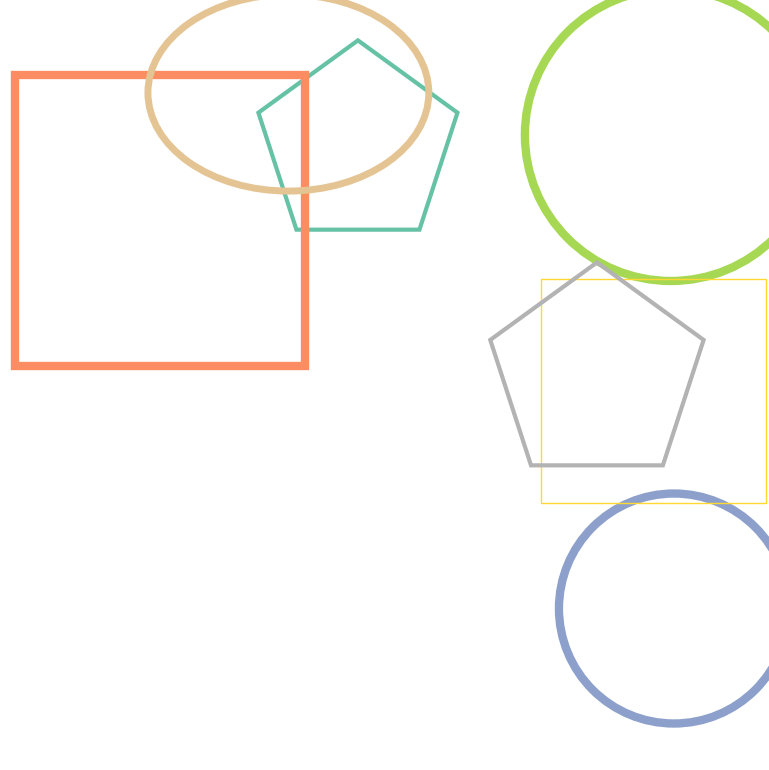[{"shape": "pentagon", "thickness": 1.5, "radius": 0.68, "center": [0.465, 0.812]}, {"shape": "square", "thickness": 3, "radius": 0.94, "center": [0.208, 0.714]}, {"shape": "circle", "thickness": 3, "radius": 0.75, "center": [0.875, 0.21]}, {"shape": "circle", "thickness": 3, "radius": 0.95, "center": [0.871, 0.825]}, {"shape": "square", "thickness": 0.5, "radius": 0.73, "center": [0.849, 0.492]}, {"shape": "oval", "thickness": 2.5, "radius": 0.91, "center": [0.375, 0.88]}, {"shape": "pentagon", "thickness": 1.5, "radius": 0.73, "center": [0.775, 0.514]}]